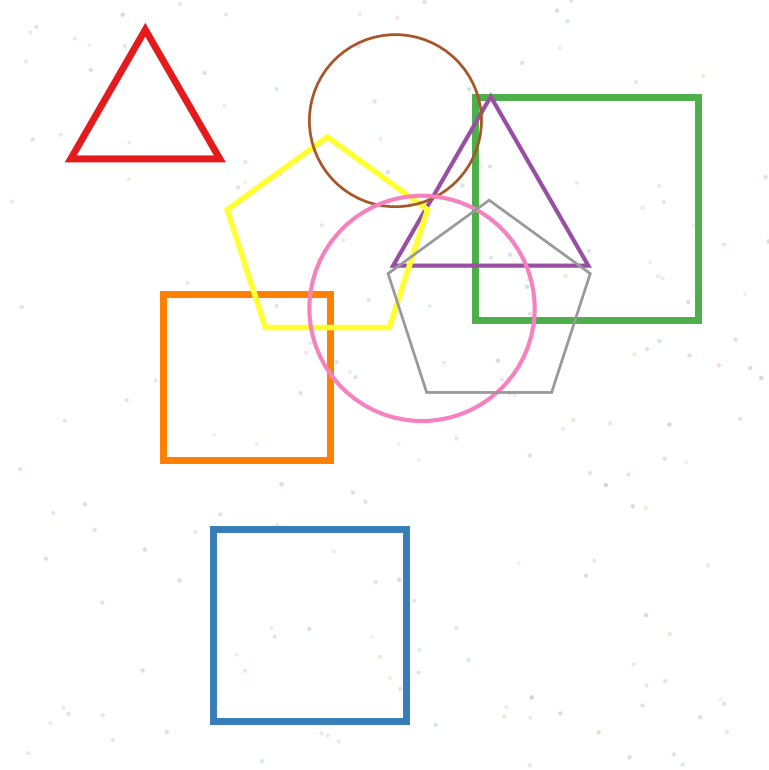[{"shape": "triangle", "thickness": 2.5, "radius": 0.56, "center": [0.189, 0.85]}, {"shape": "square", "thickness": 2.5, "radius": 0.62, "center": [0.402, 0.188]}, {"shape": "square", "thickness": 2.5, "radius": 0.72, "center": [0.762, 0.729]}, {"shape": "triangle", "thickness": 1.5, "radius": 0.73, "center": [0.637, 0.728]}, {"shape": "square", "thickness": 2.5, "radius": 0.54, "center": [0.32, 0.51]}, {"shape": "pentagon", "thickness": 2, "radius": 0.68, "center": [0.425, 0.685]}, {"shape": "circle", "thickness": 1, "radius": 0.56, "center": [0.514, 0.843]}, {"shape": "circle", "thickness": 1.5, "radius": 0.73, "center": [0.548, 0.599]}, {"shape": "pentagon", "thickness": 1, "radius": 0.69, "center": [0.635, 0.602]}]